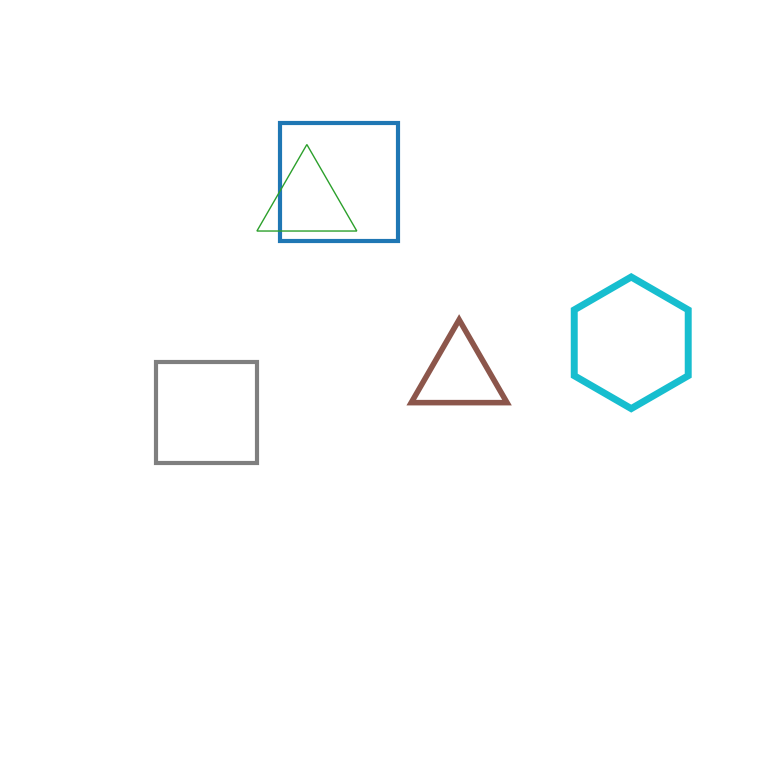[{"shape": "square", "thickness": 1.5, "radius": 0.38, "center": [0.44, 0.764]}, {"shape": "triangle", "thickness": 0.5, "radius": 0.37, "center": [0.399, 0.737]}, {"shape": "triangle", "thickness": 2, "radius": 0.36, "center": [0.596, 0.513]}, {"shape": "square", "thickness": 1.5, "radius": 0.33, "center": [0.268, 0.465]}, {"shape": "hexagon", "thickness": 2.5, "radius": 0.43, "center": [0.82, 0.555]}]